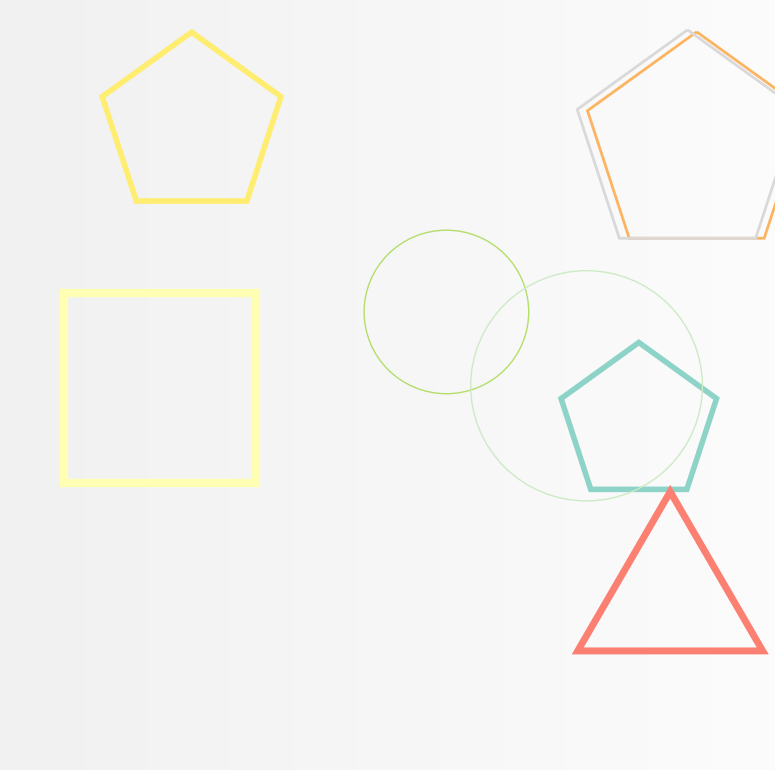[{"shape": "pentagon", "thickness": 2, "radius": 0.53, "center": [0.824, 0.45]}, {"shape": "square", "thickness": 3, "radius": 0.62, "center": [0.207, 0.497]}, {"shape": "triangle", "thickness": 2.5, "radius": 0.69, "center": [0.865, 0.224]}, {"shape": "pentagon", "thickness": 1, "radius": 0.74, "center": [0.899, 0.81]}, {"shape": "circle", "thickness": 0.5, "radius": 0.53, "center": [0.576, 0.595]}, {"shape": "pentagon", "thickness": 1, "radius": 0.75, "center": [0.887, 0.812]}, {"shape": "circle", "thickness": 0.5, "radius": 0.75, "center": [0.757, 0.499]}, {"shape": "pentagon", "thickness": 2, "radius": 0.61, "center": [0.247, 0.837]}]